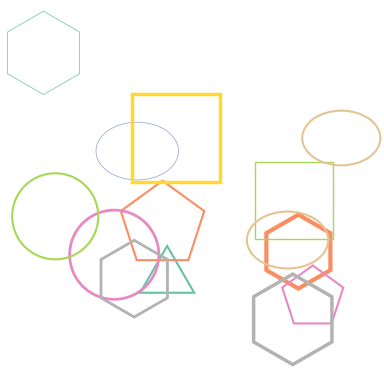[{"shape": "hexagon", "thickness": 0.5, "radius": 0.54, "center": [0.113, 0.863]}, {"shape": "triangle", "thickness": 1.5, "radius": 0.41, "center": [0.434, 0.28]}, {"shape": "hexagon", "thickness": 3, "radius": 0.48, "center": [0.775, 0.346]}, {"shape": "pentagon", "thickness": 1.5, "radius": 0.57, "center": [0.422, 0.417]}, {"shape": "oval", "thickness": 0.5, "radius": 0.54, "center": [0.356, 0.608]}, {"shape": "circle", "thickness": 2, "radius": 0.58, "center": [0.297, 0.338]}, {"shape": "pentagon", "thickness": 1.5, "radius": 0.42, "center": [0.812, 0.227]}, {"shape": "circle", "thickness": 1.5, "radius": 0.56, "center": [0.143, 0.438]}, {"shape": "square", "thickness": 1, "radius": 0.5, "center": [0.764, 0.479]}, {"shape": "square", "thickness": 2.5, "radius": 0.57, "center": [0.457, 0.642]}, {"shape": "oval", "thickness": 1.5, "radius": 0.51, "center": [0.886, 0.642]}, {"shape": "oval", "thickness": 1.5, "radius": 0.53, "center": [0.747, 0.377]}, {"shape": "hexagon", "thickness": 2.5, "radius": 0.59, "center": [0.76, 0.171]}, {"shape": "hexagon", "thickness": 2, "radius": 0.5, "center": [0.349, 0.276]}]